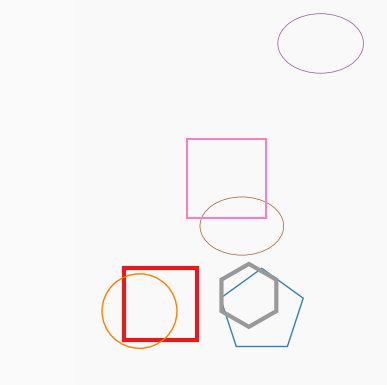[{"shape": "square", "thickness": 3, "radius": 0.47, "center": [0.414, 0.21]}, {"shape": "pentagon", "thickness": 1, "radius": 0.56, "center": [0.676, 0.191]}, {"shape": "oval", "thickness": 0.5, "radius": 0.55, "center": [0.827, 0.887]}, {"shape": "circle", "thickness": 1, "radius": 0.48, "center": [0.36, 0.192]}, {"shape": "oval", "thickness": 0.5, "radius": 0.54, "center": [0.624, 0.413]}, {"shape": "square", "thickness": 1.5, "radius": 0.51, "center": [0.586, 0.537]}, {"shape": "hexagon", "thickness": 3, "radius": 0.41, "center": [0.642, 0.233]}]